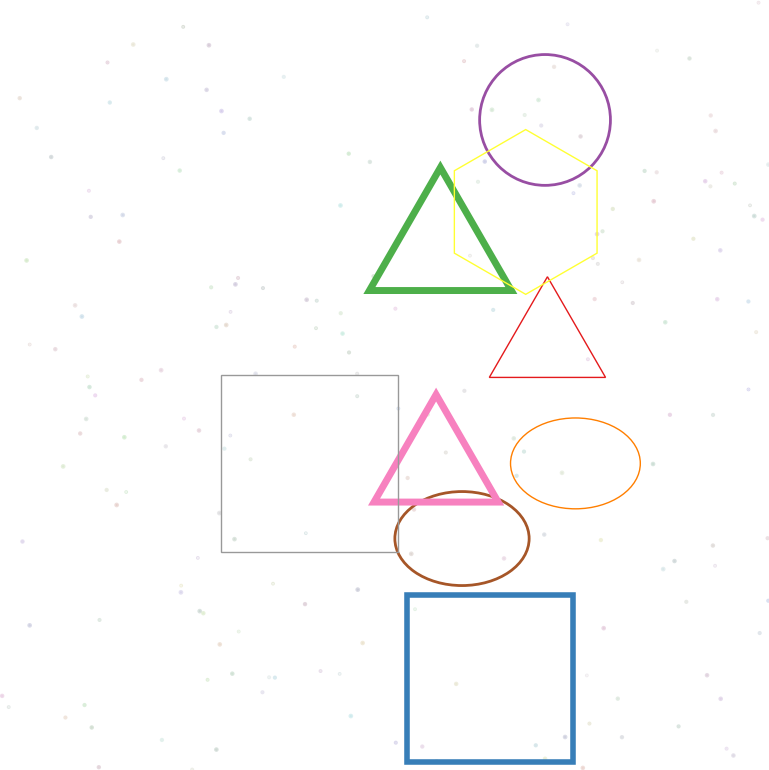[{"shape": "triangle", "thickness": 0.5, "radius": 0.44, "center": [0.711, 0.553]}, {"shape": "square", "thickness": 2, "radius": 0.54, "center": [0.636, 0.119]}, {"shape": "triangle", "thickness": 2.5, "radius": 0.53, "center": [0.572, 0.676]}, {"shape": "circle", "thickness": 1, "radius": 0.42, "center": [0.708, 0.844]}, {"shape": "oval", "thickness": 0.5, "radius": 0.42, "center": [0.747, 0.398]}, {"shape": "hexagon", "thickness": 0.5, "radius": 0.53, "center": [0.683, 0.725]}, {"shape": "oval", "thickness": 1, "radius": 0.44, "center": [0.6, 0.301]}, {"shape": "triangle", "thickness": 2.5, "radius": 0.47, "center": [0.566, 0.394]}, {"shape": "square", "thickness": 0.5, "radius": 0.58, "center": [0.402, 0.398]}]